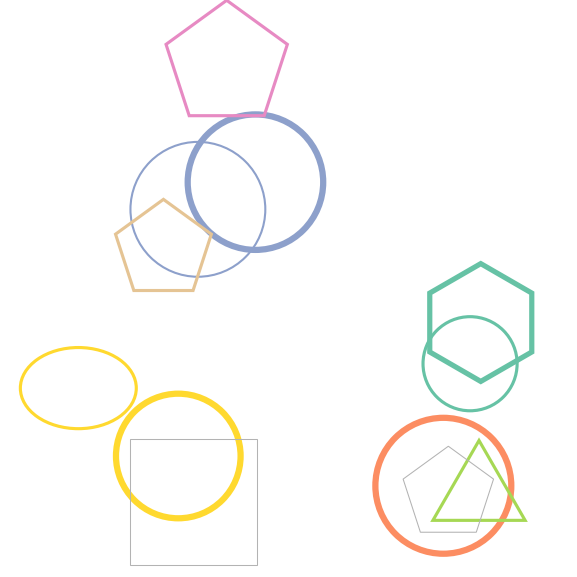[{"shape": "hexagon", "thickness": 2.5, "radius": 0.51, "center": [0.833, 0.441]}, {"shape": "circle", "thickness": 1.5, "radius": 0.41, "center": [0.814, 0.369]}, {"shape": "circle", "thickness": 3, "radius": 0.59, "center": [0.768, 0.158]}, {"shape": "circle", "thickness": 3, "radius": 0.59, "center": [0.442, 0.684]}, {"shape": "circle", "thickness": 1, "radius": 0.58, "center": [0.343, 0.637]}, {"shape": "pentagon", "thickness": 1.5, "radius": 0.55, "center": [0.393, 0.888]}, {"shape": "triangle", "thickness": 1.5, "radius": 0.46, "center": [0.829, 0.144]}, {"shape": "circle", "thickness": 3, "radius": 0.54, "center": [0.309, 0.21]}, {"shape": "oval", "thickness": 1.5, "radius": 0.5, "center": [0.136, 0.327]}, {"shape": "pentagon", "thickness": 1.5, "radius": 0.44, "center": [0.283, 0.567]}, {"shape": "pentagon", "thickness": 0.5, "radius": 0.41, "center": [0.776, 0.144]}, {"shape": "square", "thickness": 0.5, "radius": 0.55, "center": [0.335, 0.129]}]